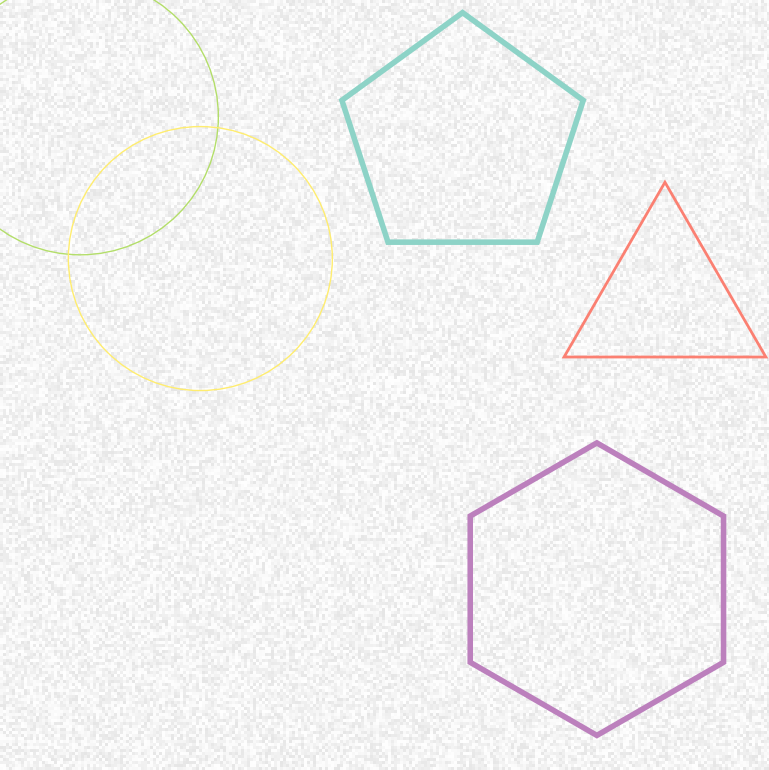[{"shape": "pentagon", "thickness": 2, "radius": 0.82, "center": [0.601, 0.819]}, {"shape": "triangle", "thickness": 1, "radius": 0.76, "center": [0.864, 0.612]}, {"shape": "circle", "thickness": 0.5, "radius": 0.9, "center": [0.104, 0.848]}, {"shape": "hexagon", "thickness": 2, "radius": 0.95, "center": [0.775, 0.235]}, {"shape": "circle", "thickness": 0.5, "radius": 0.86, "center": [0.26, 0.664]}]